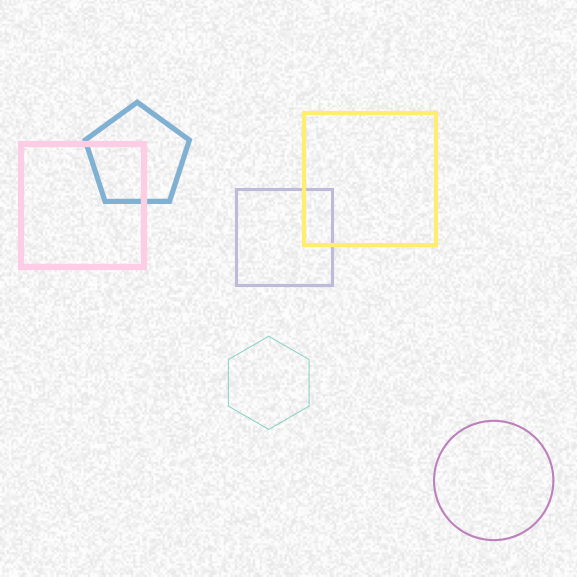[{"shape": "hexagon", "thickness": 0.5, "radius": 0.4, "center": [0.465, 0.336]}, {"shape": "square", "thickness": 1.5, "radius": 0.41, "center": [0.492, 0.589]}, {"shape": "pentagon", "thickness": 2.5, "radius": 0.47, "center": [0.238, 0.727]}, {"shape": "square", "thickness": 3, "radius": 0.53, "center": [0.143, 0.643]}, {"shape": "circle", "thickness": 1, "radius": 0.52, "center": [0.855, 0.167]}, {"shape": "square", "thickness": 2, "radius": 0.57, "center": [0.641, 0.689]}]